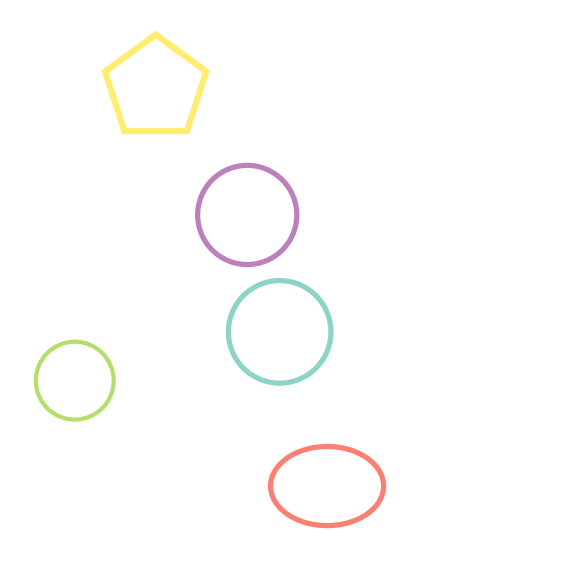[{"shape": "circle", "thickness": 2.5, "radius": 0.44, "center": [0.484, 0.424]}, {"shape": "oval", "thickness": 2.5, "radius": 0.49, "center": [0.566, 0.158]}, {"shape": "circle", "thickness": 2, "radius": 0.34, "center": [0.129, 0.34]}, {"shape": "circle", "thickness": 2.5, "radius": 0.43, "center": [0.428, 0.627]}, {"shape": "pentagon", "thickness": 3, "radius": 0.46, "center": [0.27, 0.847]}]